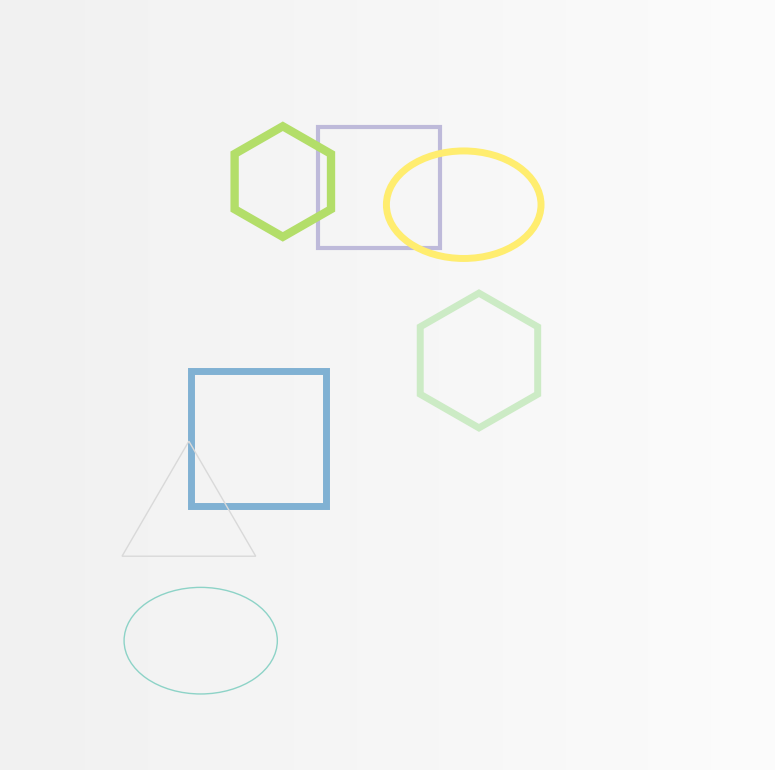[{"shape": "oval", "thickness": 0.5, "radius": 0.49, "center": [0.259, 0.168]}, {"shape": "square", "thickness": 1.5, "radius": 0.39, "center": [0.489, 0.756]}, {"shape": "square", "thickness": 2.5, "radius": 0.44, "center": [0.334, 0.431]}, {"shape": "hexagon", "thickness": 3, "radius": 0.36, "center": [0.365, 0.764]}, {"shape": "triangle", "thickness": 0.5, "radius": 0.5, "center": [0.244, 0.327]}, {"shape": "hexagon", "thickness": 2.5, "radius": 0.44, "center": [0.618, 0.532]}, {"shape": "oval", "thickness": 2.5, "radius": 0.5, "center": [0.598, 0.734]}]